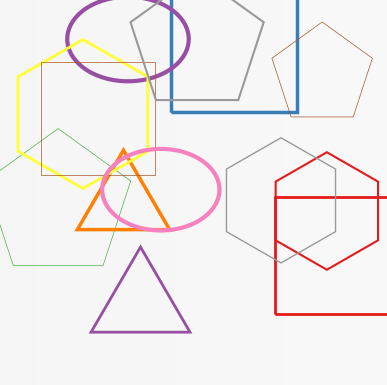[{"shape": "hexagon", "thickness": 1.5, "radius": 0.76, "center": [0.843, 0.452]}, {"shape": "square", "thickness": 2, "radius": 0.76, "center": [0.86, 0.336]}, {"shape": "square", "thickness": 2.5, "radius": 0.81, "center": [0.603, 0.871]}, {"shape": "pentagon", "thickness": 0.5, "radius": 0.98, "center": [0.15, 0.469]}, {"shape": "triangle", "thickness": 2, "radius": 0.74, "center": [0.363, 0.211]}, {"shape": "oval", "thickness": 3, "radius": 0.78, "center": [0.33, 0.899]}, {"shape": "triangle", "thickness": 2.5, "radius": 0.69, "center": [0.319, 0.472]}, {"shape": "hexagon", "thickness": 2, "radius": 0.97, "center": [0.214, 0.704]}, {"shape": "square", "thickness": 0.5, "radius": 0.74, "center": [0.252, 0.691]}, {"shape": "pentagon", "thickness": 0.5, "radius": 0.68, "center": [0.831, 0.807]}, {"shape": "oval", "thickness": 3, "radius": 0.76, "center": [0.415, 0.507]}, {"shape": "hexagon", "thickness": 1, "radius": 0.81, "center": [0.725, 0.48]}, {"shape": "pentagon", "thickness": 1.5, "radius": 0.9, "center": [0.509, 0.886]}]